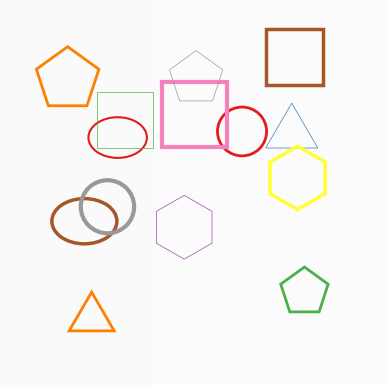[{"shape": "oval", "thickness": 1.5, "radius": 0.38, "center": [0.304, 0.643]}, {"shape": "circle", "thickness": 2, "radius": 0.32, "center": [0.625, 0.659]}, {"shape": "triangle", "thickness": 0.5, "radius": 0.39, "center": [0.753, 0.654]}, {"shape": "square", "thickness": 0.5, "radius": 0.37, "center": [0.322, 0.688]}, {"shape": "pentagon", "thickness": 2, "radius": 0.32, "center": [0.786, 0.242]}, {"shape": "hexagon", "thickness": 0.5, "radius": 0.41, "center": [0.475, 0.41]}, {"shape": "triangle", "thickness": 2, "radius": 0.34, "center": [0.237, 0.174]}, {"shape": "pentagon", "thickness": 2, "radius": 0.42, "center": [0.175, 0.794]}, {"shape": "hexagon", "thickness": 2.5, "radius": 0.41, "center": [0.768, 0.538]}, {"shape": "square", "thickness": 2.5, "radius": 0.36, "center": [0.76, 0.851]}, {"shape": "oval", "thickness": 2.5, "radius": 0.42, "center": [0.218, 0.425]}, {"shape": "square", "thickness": 3, "radius": 0.42, "center": [0.502, 0.702]}, {"shape": "circle", "thickness": 3, "radius": 0.34, "center": [0.277, 0.463]}, {"shape": "pentagon", "thickness": 0.5, "radius": 0.36, "center": [0.506, 0.796]}]